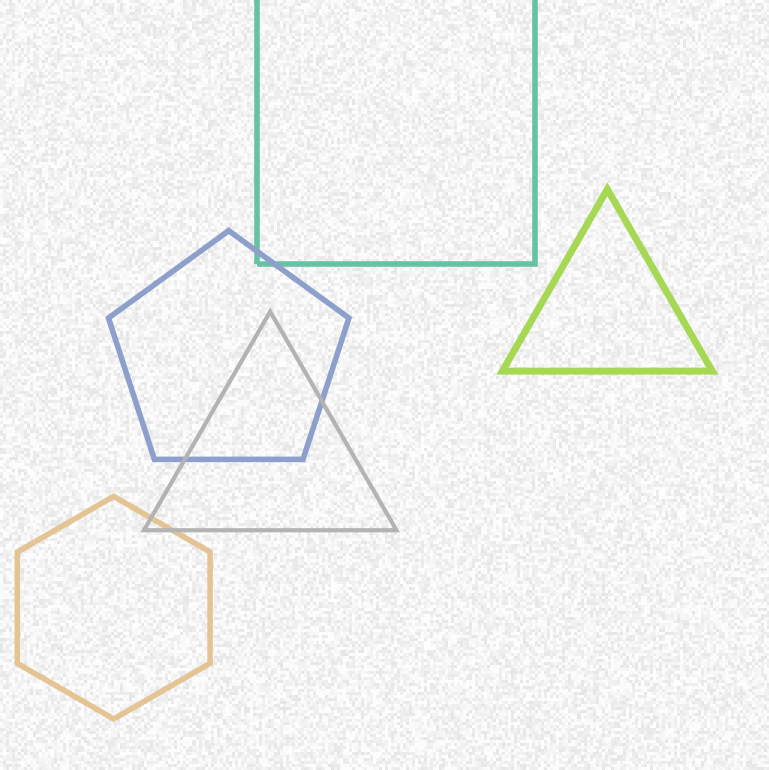[{"shape": "square", "thickness": 2, "radius": 0.9, "center": [0.514, 0.838]}, {"shape": "pentagon", "thickness": 2, "radius": 0.82, "center": [0.297, 0.536]}, {"shape": "triangle", "thickness": 2.5, "radius": 0.79, "center": [0.789, 0.597]}, {"shape": "hexagon", "thickness": 2, "radius": 0.72, "center": [0.148, 0.211]}, {"shape": "triangle", "thickness": 1.5, "radius": 0.95, "center": [0.351, 0.406]}]